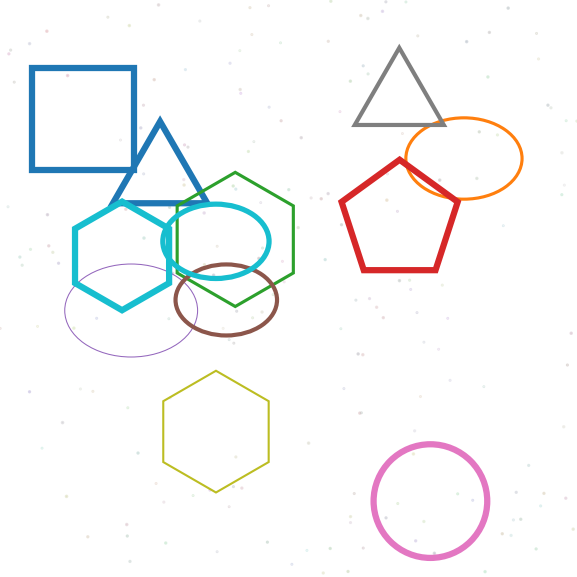[{"shape": "triangle", "thickness": 3, "radius": 0.47, "center": [0.277, 0.694]}, {"shape": "square", "thickness": 3, "radius": 0.44, "center": [0.143, 0.793]}, {"shape": "oval", "thickness": 1.5, "radius": 0.5, "center": [0.803, 0.725]}, {"shape": "hexagon", "thickness": 1.5, "radius": 0.58, "center": [0.407, 0.585]}, {"shape": "pentagon", "thickness": 3, "radius": 0.53, "center": [0.692, 0.617]}, {"shape": "oval", "thickness": 0.5, "radius": 0.58, "center": [0.227, 0.461]}, {"shape": "oval", "thickness": 2, "radius": 0.44, "center": [0.392, 0.48]}, {"shape": "circle", "thickness": 3, "radius": 0.49, "center": [0.745, 0.131]}, {"shape": "triangle", "thickness": 2, "radius": 0.45, "center": [0.691, 0.827]}, {"shape": "hexagon", "thickness": 1, "radius": 0.53, "center": [0.374, 0.252]}, {"shape": "hexagon", "thickness": 3, "radius": 0.47, "center": [0.211, 0.556]}, {"shape": "oval", "thickness": 2.5, "radius": 0.46, "center": [0.374, 0.581]}]